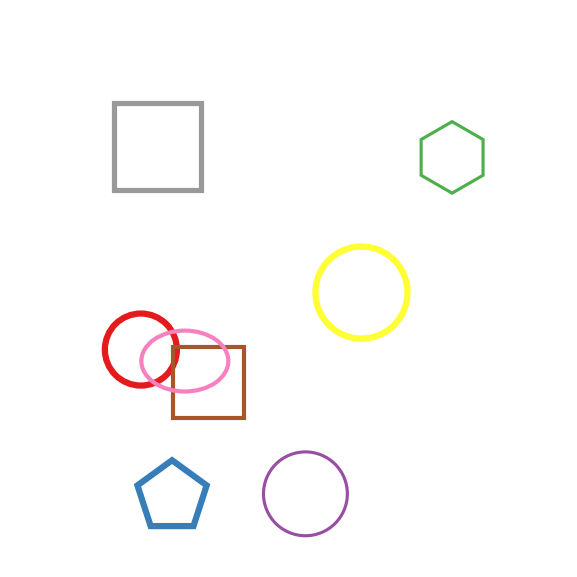[{"shape": "circle", "thickness": 3, "radius": 0.31, "center": [0.244, 0.394]}, {"shape": "pentagon", "thickness": 3, "radius": 0.32, "center": [0.298, 0.139]}, {"shape": "hexagon", "thickness": 1.5, "radius": 0.31, "center": [0.783, 0.727]}, {"shape": "circle", "thickness": 1.5, "radius": 0.36, "center": [0.529, 0.144]}, {"shape": "circle", "thickness": 3, "radius": 0.4, "center": [0.626, 0.493]}, {"shape": "square", "thickness": 2, "radius": 0.31, "center": [0.362, 0.337]}, {"shape": "oval", "thickness": 2, "radius": 0.38, "center": [0.32, 0.374]}, {"shape": "square", "thickness": 2.5, "radius": 0.38, "center": [0.272, 0.745]}]